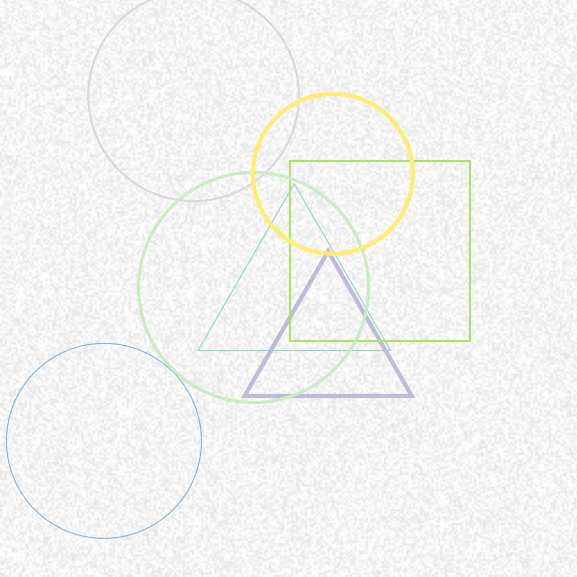[{"shape": "triangle", "thickness": 0.5, "radius": 0.96, "center": [0.51, 0.488]}, {"shape": "triangle", "thickness": 2, "radius": 0.84, "center": [0.568, 0.397]}, {"shape": "circle", "thickness": 0.5, "radius": 0.84, "center": [0.18, 0.236]}, {"shape": "square", "thickness": 1, "radius": 0.78, "center": [0.658, 0.565]}, {"shape": "circle", "thickness": 1, "radius": 0.91, "center": [0.335, 0.833]}, {"shape": "circle", "thickness": 1.5, "radius": 1.0, "center": [0.439, 0.501]}, {"shape": "circle", "thickness": 2, "radius": 0.69, "center": [0.576, 0.698]}]